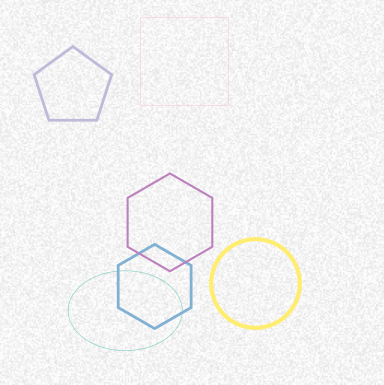[{"shape": "oval", "thickness": 0.5, "radius": 0.74, "center": [0.325, 0.193]}, {"shape": "pentagon", "thickness": 2, "radius": 0.53, "center": [0.189, 0.773]}, {"shape": "hexagon", "thickness": 2, "radius": 0.55, "center": [0.402, 0.256]}, {"shape": "square", "thickness": 0.5, "radius": 0.57, "center": [0.477, 0.841]}, {"shape": "hexagon", "thickness": 1.5, "radius": 0.64, "center": [0.441, 0.422]}, {"shape": "circle", "thickness": 3, "radius": 0.58, "center": [0.664, 0.264]}]